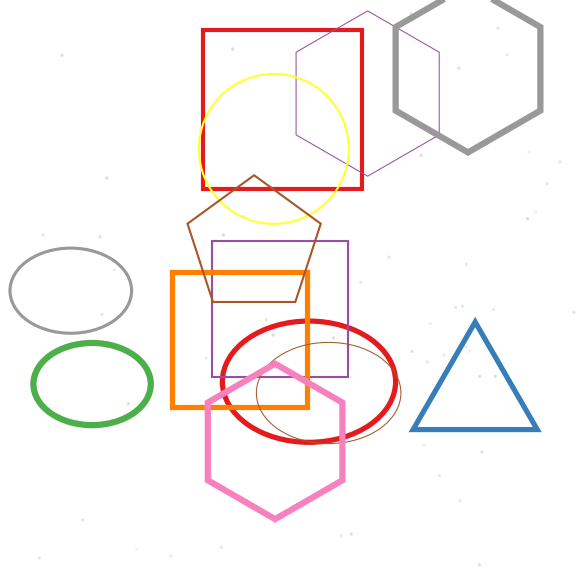[{"shape": "oval", "thickness": 2.5, "radius": 0.75, "center": [0.535, 0.338]}, {"shape": "square", "thickness": 2, "radius": 0.69, "center": [0.489, 0.809]}, {"shape": "triangle", "thickness": 2.5, "radius": 0.62, "center": [0.823, 0.317]}, {"shape": "oval", "thickness": 3, "radius": 0.51, "center": [0.159, 0.334]}, {"shape": "hexagon", "thickness": 0.5, "radius": 0.72, "center": [0.637, 0.837]}, {"shape": "square", "thickness": 1, "radius": 0.59, "center": [0.485, 0.465]}, {"shape": "square", "thickness": 2.5, "radius": 0.58, "center": [0.414, 0.411]}, {"shape": "circle", "thickness": 1, "radius": 0.65, "center": [0.474, 0.741]}, {"shape": "pentagon", "thickness": 1, "radius": 0.61, "center": [0.44, 0.574]}, {"shape": "oval", "thickness": 0.5, "radius": 0.63, "center": [0.569, 0.319]}, {"shape": "hexagon", "thickness": 3, "radius": 0.67, "center": [0.476, 0.235]}, {"shape": "oval", "thickness": 1.5, "radius": 0.53, "center": [0.123, 0.496]}, {"shape": "hexagon", "thickness": 3, "radius": 0.72, "center": [0.81, 0.88]}]